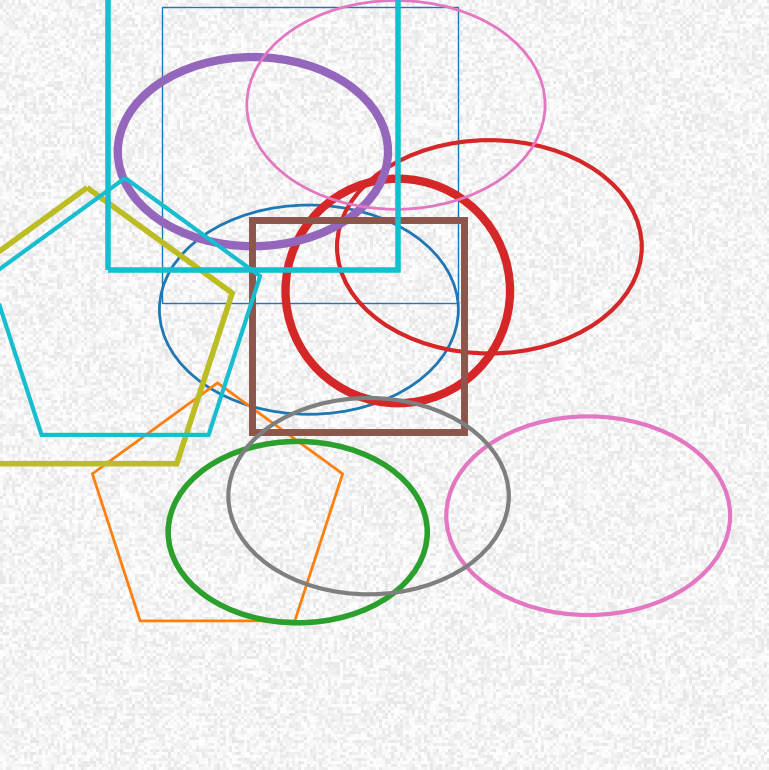[{"shape": "square", "thickness": 0.5, "radius": 0.96, "center": [0.403, 0.799]}, {"shape": "oval", "thickness": 1, "radius": 0.97, "center": [0.401, 0.598]}, {"shape": "pentagon", "thickness": 1, "radius": 0.85, "center": [0.282, 0.332]}, {"shape": "oval", "thickness": 2, "radius": 0.84, "center": [0.387, 0.309]}, {"shape": "circle", "thickness": 3, "radius": 0.73, "center": [0.517, 0.622]}, {"shape": "oval", "thickness": 1.5, "radius": 0.99, "center": [0.636, 0.679]}, {"shape": "oval", "thickness": 3, "radius": 0.88, "center": [0.328, 0.803]}, {"shape": "square", "thickness": 2.5, "radius": 0.69, "center": [0.465, 0.577]}, {"shape": "oval", "thickness": 1, "radius": 0.97, "center": [0.514, 0.864]}, {"shape": "oval", "thickness": 1.5, "radius": 0.92, "center": [0.764, 0.33]}, {"shape": "oval", "thickness": 1.5, "radius": 0.91, "center": [0.479, 0.356]}, {"shape": "pentagon", "thickness": 2, "radius": 0.99, "center": [0.113, 0.558]}, {"shape": "square", "thickness": 2, "radius": 0.94, "center": [0.329, 0.837]}, {"shape": "pentagon", "thickness": 1.5, "radius": 0.92, "center": [0.162, 0.584]}]